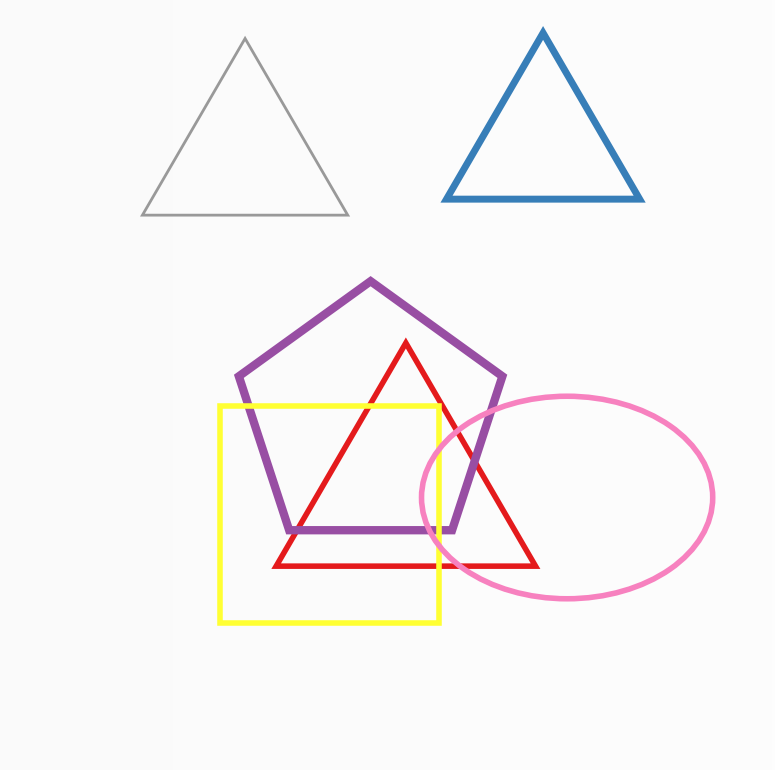[{"shape": "triangle", "thickness": 2, "radius": 0.97, "center": [0.524, 0.361]}, {"shape": "triangle", "thickness": 2.5, "radius": 0.72, "center": [0.701, 0.813]}, {"shape": "pentagon", "thickness": 3, "radius": 0.89, "center": [0.478, 0.456]}, {"shape": "square", "thickness": 2, "radius": 0.71, "center": [0.425, 0.331]}, {"shape": "oval", "thickness": 2, "radius": 0.94, "center": [0.732, 0.354]}, {"shape": "triangle", "thickness": 1, "radius": 0.76, "center": [0.316, 0.797]}]